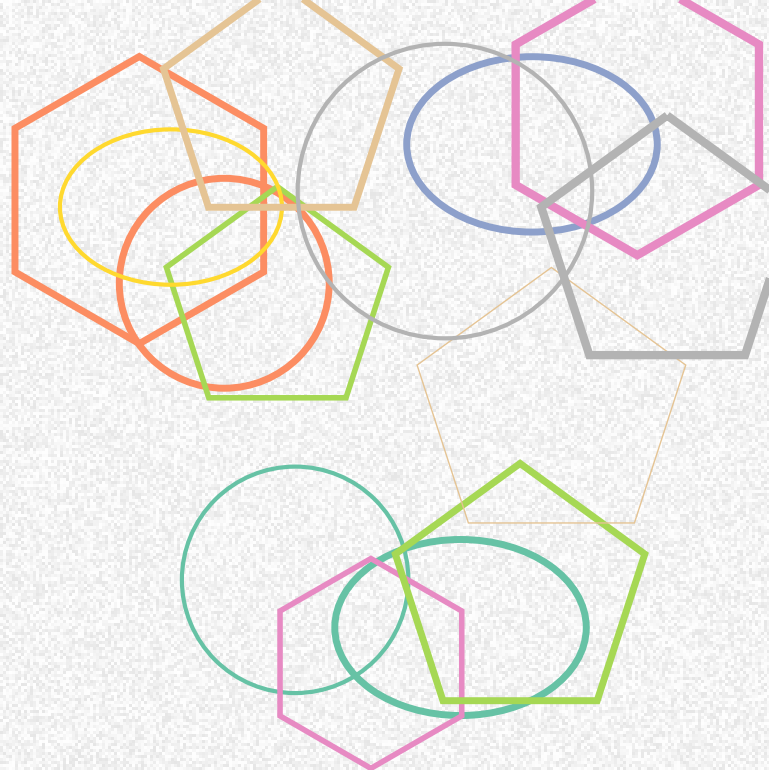[{"shape": "oval", "thickness": 2.5, "radius": 0.82, "center": [0.598, 0.185]}, {"shape": "circle", "thickness": 1.5, "radius": 0.74, "center": [0.383, 0.247]}, {"shape": "hexagon", "thickness": 2.5, "radius": 0.93, "center": [0.181, 0.74]}, {"shape": "circle", "thickness": 2.5, "radius": 0.68, "center": [0.291, 0.632]}, {"shape": "oval", "thickness": 2.5, "radius": 0.81, "center": [0.691, 0.813]}, {"shape": "hexagon", "thickness": 2, "radius": 0.68, "center": [0.482, 0.138]}, {"shape": "hexagon", "thickness": 3, "radius": 0.91, "center": [0.828, 0.851]}, {"shape": "pentagon", "thickness": 2.5, "radius": 0.85, "center": [0.675, 0.228]}, {"shape": "pentagon", "thickness": 2, "radius": 0.76, "center": [0.36, 0.606]}, {"shape": "oval", "thickness": 1.5, "radius": 0.72, "center": [0.222, 0.731]}, {"shape": "pentagon", "thickness": 2.5, "radius": 0.8, "center": [0.365, 0.861]}, {"shape": "pentagon", "thickness": 0.5, "radius": 0.92, "center": [0.716, 0.469]}, {"shape": "pentagon", "thickness": 3, "radius": 0.86, "center": [0.867, 0.678]}, {"shape": "circle", "thickness": 1.5, "radius": 0.96, "center": [0.578, 0.752]}]